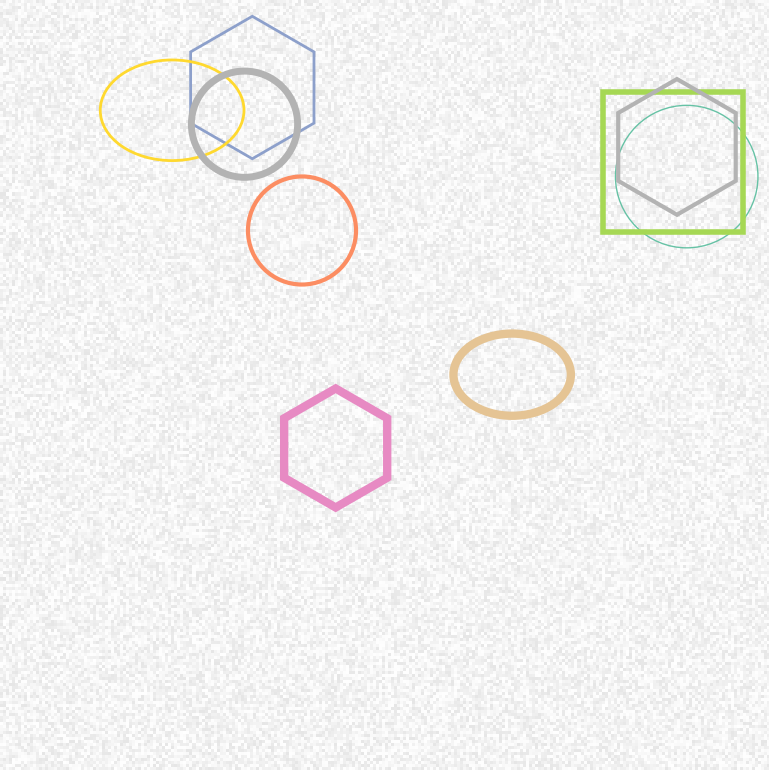[{"shape": "circle", "thickness": 0.5, "radius": 0.46, "center": [0.892, 0.771]}, {"shape": "circle", "thickness": 1.5, "radius": 0.35, "center": [0.392, 0.701]}, {"shape": "hexagon", "thickness": 1, "radius": 0.46, "center": [0.328, 0.886]}, {"shape": "hexagon", "thickness": 3, "radius": 0.39, "center": [0.436, 0.418]}, {"shape": "square", "thickness": 2, "radius": 0.45, "center": [0.874, 0.79]}, {"shape": "oval", "thickness": 1, "radius": 0.47, "center": [0.224, 0.857]}, {"shape": "oval", "thickness": 3, "radius": 0.38, "center": [0.665, 0.513]}, {"shape": "circle", "thickness": 2.5, "radius": 0.34, "center": [0.318, 0.839]}, {"shape": "hexagon", "thickness": 1.5, "radius": 0.44, "center": [0.879, 0.809]}]